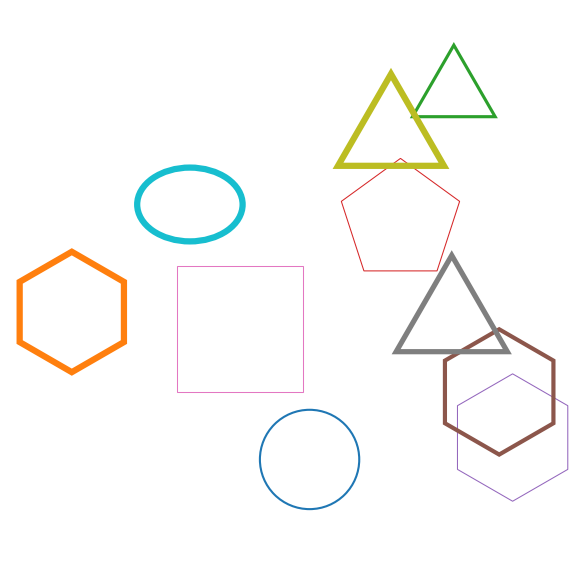[{"shape": "circle", "thickness": 1, "radius": 0.43, "center": [0.536, 0.204]}, {"shape": "hexagon", "thickness": 3, "radius": 0.52, "center": [0.124, 0.459]}, {"shape": "triangle", "thickness": 1.5, "radius": 0.41, "center": [0.786, 0.838]}, {"shape": "pentagon", "thickness": 0.5, "radius": 0.54, "center": [0.693, 0.617]}, {"shape": "hexagon", "thickness": 0.5, "radius": 0.55, "center": [0.888, 0.241]}, {"shape": "hexagon", "thickness": 2, "radius": 0.54, "center": [0.864, 0.32]}, {"shape": "square", "thickness": 0.5, "radius": 0.55, "center": [0.416, 0.43]}, {"shape": "triangle", "thickness": 2.5, "radius": 0.56, "center": [0.782, 0.446]}, {"shape": "triangle", "thickness": 3, "radius": 0.53, "center": [0.677, 0.765]}, {"shape": "oval", "thickness": 3, "radius": 0.46, "center": [0.329, 0.645]}]